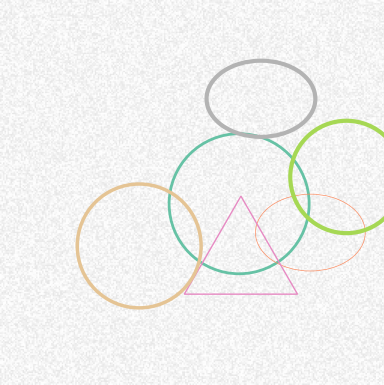[{"shape": "circle", "thickness": 2, "radius": 0.91, "center": [0.621, 0.471]}, {"shape": "oval", "thickness": 0.5, "radius": 0.71, "center": [0.806, 0.396]}, {"shape": "triangle", "thickness": 1, "radius": 0.85, "center": [0.626, 0.321]}, {"shape": "circle", "thickness": 3, "radius": 0.73, "center": [0.9, 0.54]}, {"shape": "circle", "thickness": 2.5, "radius": 0.8, "center": [0.362, 0.361]}, {"shape": "oval", "thickness": 3, "radius": 0.71, "center": [0.678, 0.743]}]